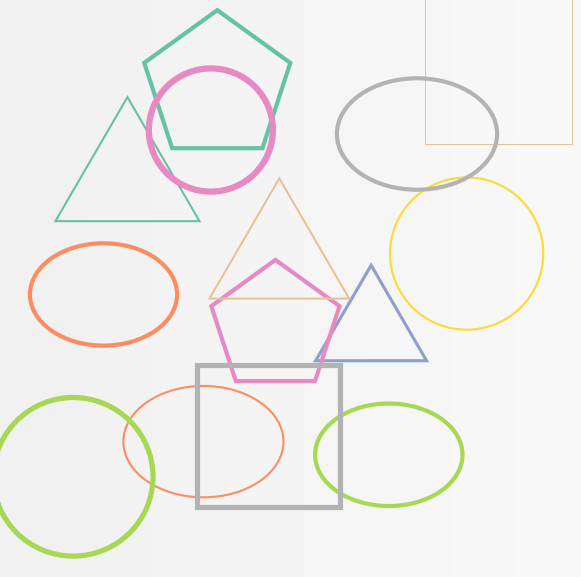[{"shape": "pentagon", "thickness": 2, "radius": 0.66, "center": [0.374, 0.849]}, {"shape": "triangle", "thickness": 1, "radius": 0.72, "center": [0.219, 0.688]}, {"shape": "oval", "thickness": 2, "radius": 0.63, "center": [0.178, 0.489]}, {"shape": "oval", "thickness": 1, "radius": 0.69, "center": [0.35, 0.234]}, {"shape": "triangle", "thickness": 1.5, "radius": 0.55, "center": [0.638, 0.43]}, {"shape": "circle", "thickness": 3, "radius": 0.53, "center": [0.363, 0.774]}, {"shape": "pentagon", "thickness": 2, "radius": 0.58, "center": [0.474, 0.433]}, {"shape": "circle", "thickness": 2.5, "radius": 0.69, "center": [0.126, 0.174]}, {"shape": "oval", "thickness": 2, "radius": 0.63, "center": [0.669, 0.212]}, {"shape": "circle", "thickness": 1, "radius": 0.66, "center": [0.803, 0.56]}, {"shape": "triangle", "thickness": 1, "radius": 0.69, "center": [0.481, 0.551]}, {"shape": "square", "thickness": 0.5, "radius": 0.63, "center": [0.858, 0.876]}, {"shape": "square", "thickness": 2.5, "radius": 0.62, "center": [0.462, 0.244]}, {"shape": "oval", "thickness": 2, "radius": 0.69, "center": [0.717, 0.767]}]